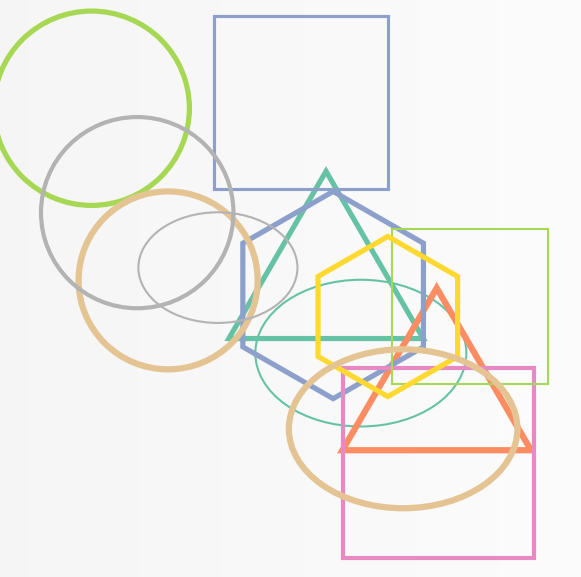[{"shape": "oval", "thickness": 1, "radius": 0.91, "center": [0.621, 0.388]}, {"shape": "triangle", "thickness": 2.5, "radius": 0.97, "center": [0.561, 0.509]}, {"shape": "triangle", "thickness": 3, "radius": 0.94, "center": [0.751, 0.313]}, {"shape": "square", "thickness": 1.5, "radius": 0.75, "center": [0.518, 0.821]}, {"shape": "hexagon", "thickness": 2.5, "radius": 0.9, "center": [0.573, 0.488]}, {"shape": "square", "thickness": 2, "radius": 0.82, "center": [0.754, 0.197]}, {"shape": "square", "thickness": 1, "radius": 0.67, "center": [0.809, 0.468]}, {"shape": "circle", "thickness": 2.5, "radius": 0.84, "center": [0.158, 0.812]}, {"shape": "hexagon", "thickness": 2.5, "radius": 0.69, "center": [0.667, 0.451]}, {"shape": "circle", "thickness": 3, "radius": 0.77, "center": [0.289, 0.514]}, {"shape": "oval", "thickness": 3, "radius": 0.98, "center": [0.694, 0.257]}, {"shape": "circle", "thickness": 2, "radius": 0.83, "center": [0.236, 0.631]}, {"shape": "oval", "thickness": 1, "radius": 0.68, "center": [0.375, 0.536]}]